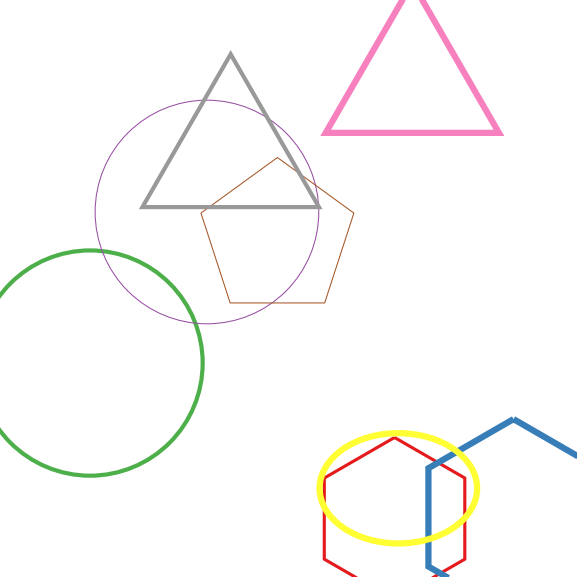[{"shape": "hexagon", "thickness": 1.5, "radius": 0.7, "center": [0.683, 0.101]}, {"shape": "hexagon", "thickness": 3, "radius": 0.85, "center": [0.889, 0.103]}, {"shape": "circle", "thickness": 2, "radius": 0.98, "center": [0.156, 0.37]}, {"shape": "circle", "thickness": 0.5, "radius": 0.97, "center": [0.358, 0.632]}, {"shape": "oval", "thickness": 3, "radius": 0.68, "center": [0.69, 0.154]}, {"shape": "pentagon", "thickness": 0.5, "radius": 0.7, "center": [0.48, 0.587]}, {"shape": "triangle", "thickness": 3, "radius": 0.87, "center": [0.714, 0.856]}, {"shape": "triangle", "thickness": 2, "radius": 0.88, "center": [0.399, 0.729]}]